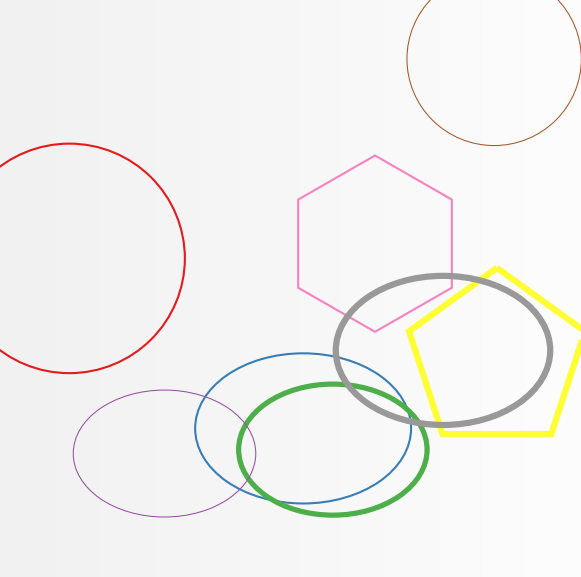[{"shape": "circle", "thickness": 1, "radius": 0.99, "center": [0.119, 0.552]}, {"shape": "oval", "thickness": 1, "radius": 0.93, "center": [0.521, 0.257]}, {"shape": "oval", "thickness": 2.5, "radius": 0.81, "center": [0.573, 0.221]}, {"shape": "oval", "thickness": 0.5, "radius": 0.78, "center": [0.283, 0.214]}, {"shape": "pentagon", "thickness": 3, "radius": 0.8, "center": [0.855, 0.376]}, {"shape": "circle", "thickness": 0.5, "radius": 0.75, "center": [0.85, 0.897]}, {"shape": "hexagon", "thickness": 1, "radius": 0.76, "center": [0.645, 0.577]}, {"shape": "oval", "thickness": 3, "radius": 0.92, "center": [0.762, 0.392]}]